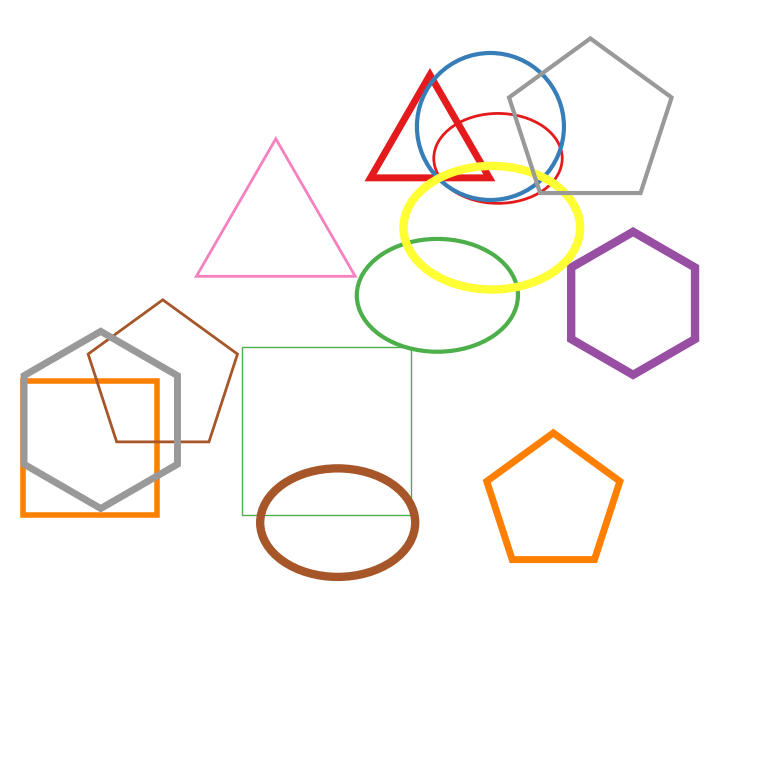[{"shape": "oval", "thickness": 1, "radius": 0.42, "center": [0.647, 0.794]}, {"shape": "triangle", "thickness": 2.5, "radius": 0.45, "center": [0.558, 0.814]}, {"shape": "circle", "thickness": 1.5, "radius": 0.48, "center": [0.637, 0.836]}, {"shape": "oval", "thickness": 1.5, "radius": 0.52, "center": [0.568, 0.616]}, {"shape": "square", "thickness": 0.5, "radius": 0.55, "center": [0.424, 0.44]}, {"shape": "hexagon", "thickness": 3, "radius": 0.46, "center": [0.822, 0.606]}, {"shape": "pentagon", "thickness": 2.5, "radius": 0.45, "center": [0.719, 0.347]}, {"shape": "square", "thickness": 2, "radius": 0.43, "center": [0.117, 0.419]}, {"shape": "oval", "thickness": 3, "radius": 0.57, "center": [0.639, 0.704]}, {"shape": "pentagon", "thickness": 1, "radius": 0.51, "center": [0.211, 0.509]}, {"shape": "oval", "thickness": 3, "radius": 0.5, "center": [0.439, 0.321]}, {"shape": "triangle", "thickness": 1, "radius": 0.6, "center": [0.358, 0.701]}, {"shape": "hexagon", "thickness": 2.5, "radius": 0.58, "center": [0.131, 0.455]}, {"shape": "pentagon", "thickness": 1.5, "radius": 0.55, "center": [0.767, 0.839]}]